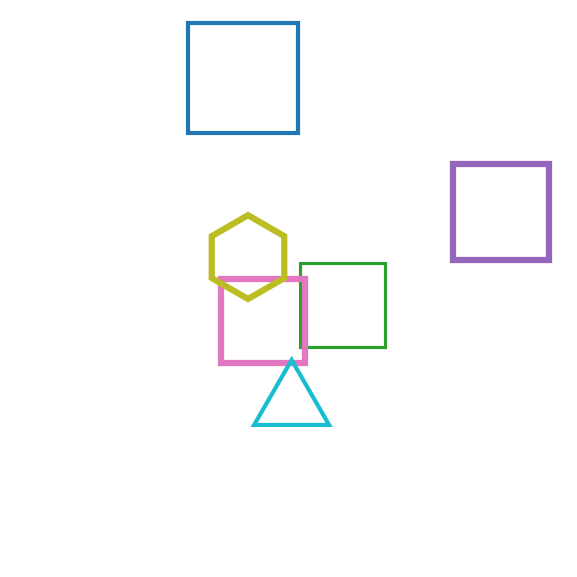[{"shape": "square", "thickness": 2, "radius": 0.48, "center": [0.42, 0.865]}, {"shape": "square", "thickness": 1.5, "radius": 0.37, "center": [0.593, 0.471]}, {"shape": "square", "thickness": 3, "radius": 0.41, "center": [0.868, 0.633]}, {"shape": "square", "thickness": 3, "radius": 0.36, "center": [0.456, 0.444]}, {"shape": "hexagon", "thickness": 3, "radius": 0.36, "center": [0.429, 0.554]}, {"shape": "triangle", "thickness": 2, "radius": 0.37, "center": [0.505, 0.301]}]